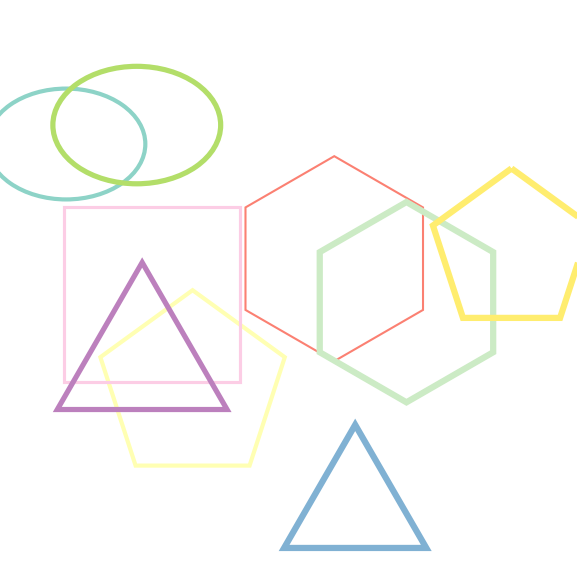[{"shape": "oval", "thickness": 2, "radius": 0.69, "center": [0.115, 0.75]}, {"shape": "pentagon", "thickness": 2, "radius": 0.84, "center": [0.333, 0.329]}, {"shape": "hexagon", "thickness": 1, "radius": 0.89, "center": [0.579, 0.551]}, {"shape": "triangle", "thickness": 3, "radius": 0.71, "center": [0.615, 0.121]}, {"shape": "oval", "thickness": 2.5, "radius": 0.73, "center": [0.237, 0.783]}, {"shape": "square", "thickness": 1.5, "radius": 0.76, "center": [0.263, 0.489]}, {"shape": "triangle", "thickness": 2.5, "radius": 0.85, "center": [0.246, 0.375]}, {"shape": "hexagon", "thickness": 3, "radius": 0.87, "center": [0.704, 0.476]}, {"shape": "pentagon", "thickness": 3, "radius": 0.72, "center": [0.886, 0.564]}]